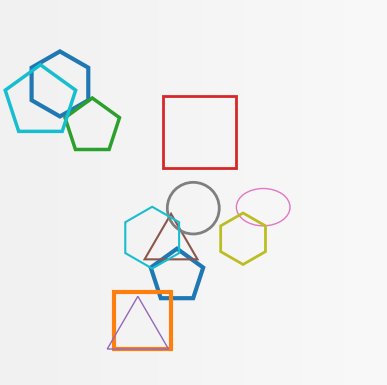[{"shape": "hexagon", "thickness": 3, "radius": 0.42, "center": [0.155, 0.782]}, {"shape": "pentagon", "thickness": 3, "radius": 0.36, "center": [0.457, 0.283]}, {"shape": "square", "thickness": 3, "radius": 0.37, "center": [0.367, 0.167]}, {"shape": "pentagon", "thickness": 2.5, "radius": 0.37, "center": [0.238, 0.672]}, {"shape": "square", "thickness": 2, "radius": 0.47, "center": [0.514, 0.657]}, {"shape": "triangle", "thickness": 1, "radius": 0.46, "center": [0.356, 0.139]}, {"shape": "triangle", "thickness": 1.5, "radius": 0.39, "center": [0.441, 0.366]}, {"shape": "oval", "thickness": 1, "radius": 0.35, "center": [0.679, 0.462]}, {"shape": "circle", "thickness": 2, "radius": 0.34, "center": [0.499, 0.459]}, {"shape": "hexagon", "thickness": 2, "radius": 0.33, "center": [0.627, 0.38]}, {"shape": "pentagon", "thickness": 2.5, "radius": 0.48, "center": [0.104, 0.736]}, {"shape": "hexagon", "thickness": 1.5, "radius": 0.4, "center": [0.393, 0.383]}]